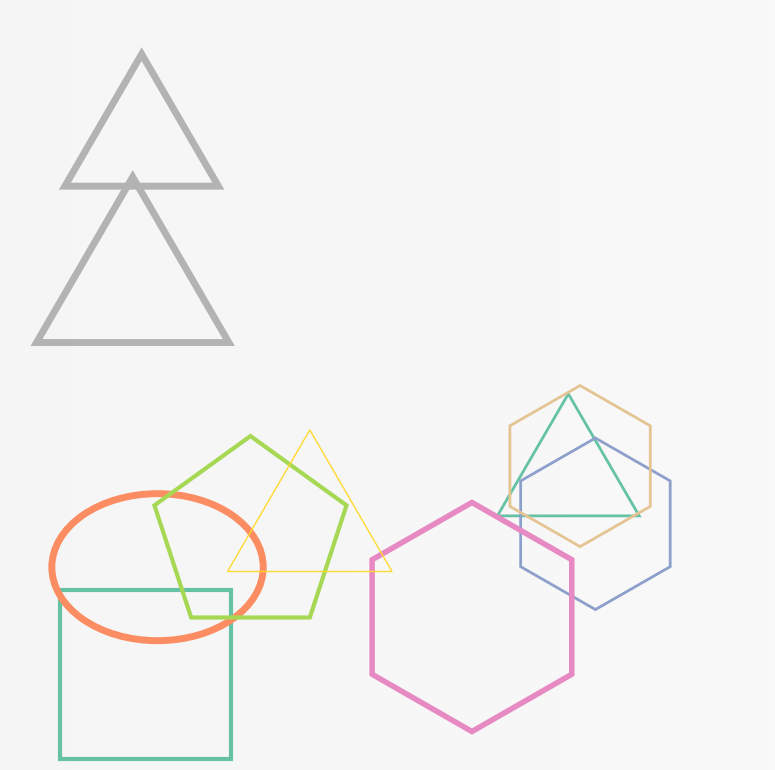[{"shape": "triangle", "thickness": 1, "radius": 0.53, "center": [0.733, 0.383]}, {"shape": "square", "thickness": 1.5, "radius": 0.55, "center": [0.188, 0.123]}, {"shape": "oval", "thickness": 2.5, "radius": 0.68, "center": [0.203, 0.263]}, {"shape": "hexagon", "thickness": 1, "radius": 0.56, "center": [0.768, 0.32]}, {"shape": "hexagon", "thickness": 2, "radius": 0.74, "center": [0.609, 0.199]}, {"shape": "pentagon", "thickness": 1.5, "radius": 0.65, "center": [0.323, 0.303]}, {"shape": "triangle", "thickness": 0.5, "radius": 0.61, "center": [0.4, 0.319]}, {"shape": "hexagon", "thickness": 1, "radius": 0.52, "center": [0.749, 0.395]}, {"shape": "triangle", "thickness": 2.5, "radius": 0.57, "center": [0.183, 0.815]}, {"shape": "triangle", "thickness": 2.5, "radius": 0.72, "center": [0.171, 0.627]}]